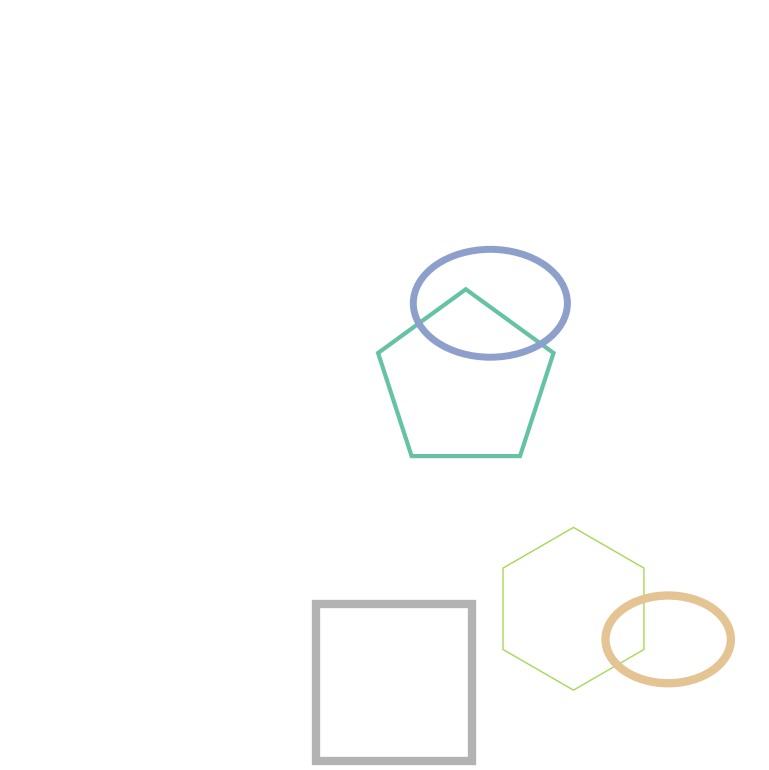[{"shape": "pentagon", "thickness": 1.5, "radius": 0.6, "center": [0.605, 0.505]}, {"shape": "oval", "thickness": 2.5, "radius": 0.5, "center": [0.637, 0.606]}, {"shape": "hexagon", "thickness": 0.5, "radius": 0.53, "center": [0.745, 0.209]}, {"shape": "oval", "thickness": 3, "radius": 0.41, "center": [0.868, 0.17]}, {"shape": "square", "thickness": 3, "radius": 0.51, "center": [0.512, 0.114]}]